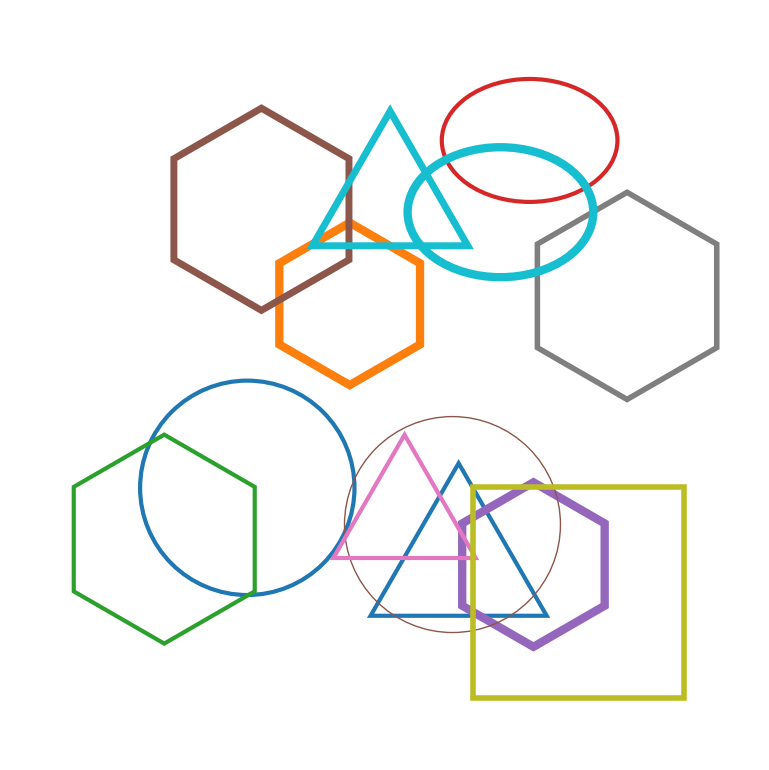[{"shape": "circle", "thickness": 1.5, "radius": 0.7, "center": [0.321, 0.366]}, {"shape": "triangle", "thickness": 1.5, "radius": 0.66, "center": [0.596, 0.266]}, {"shape": "hexagon", "thickness": 3, "radius": 0.53, "center": [0.454, 0.605]}, {"shape": "hexagon", "thickness": 1.5, "radius": 0.68, "center": [0.213, 0.3]}, {"shape": "oval", "thickness": 1.5, "radius": 0.57, "center": [0.688, 0.818]}, {"shape": "hexagon", "thickness": 3, "radius": 0.53, "center": [0.693, 0.267]}, {"shape": "hexagon", "thickness": 2.5, "radius": 0.66, "center": [0.34, 0.728]}, {"shape": "circle", "thickness": 0.5, "radius": 0.7, "center": [0.588, 0.319]}, {"shape": "triangle", "thickness": 1.5, "radius": 0.53, "center": [0.525, 0.329]}, {"shape": "hexagon", "thickness": 2, "radius": 0.67, "center": [0.814, 0.616]}, {"shape": "square", "thickness": 2, "radius": 0.69, "center": [0.751, 0.231]}, {"shape": "oval", "thickness": 3, "radius": 0.6, "center": [0.65, 0.724]}, {"shape": "triangle", "thickness": 2.5, "radius": 0.58, "center": [0.507, 0.739]}]